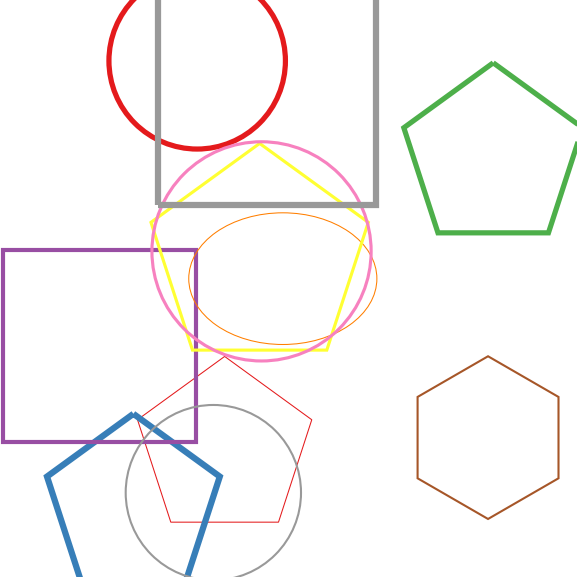[{"shape": "circle", "thickness": 2.5, "radius": 0.76, "center": [0.341, 0.894]}, {"shape": "pentagon", "thickness": 0.5, "radius": 0.79, "center": [0.389, 0.223]}, {"shape": "pentagon", "thickness": 3, "radius": 0.79, "center": [0.231, 0.125]}, {"shape": "pentagon", "thickness": 2.5, "radius": 0.81, "center": [0.854, 0.728]}, {"shape": "square", "thickness": 2, "radius": 0.83, "center": [0.172, 0.4]}, {"shape": "oval", "thickness": 0.5, "radius": 0.81, "center": [0.49, 0.517]}, {"shape": "pentagon", "thickness": 1.5, "radius": 0.99, "center": [0.45, 0.553]}, {"shape": "hexagon", "thickness": 1, "radius": 0.7, "center": [0.845, 0.241]}, {"shape": "circle", "thickness": 1.5, "radius": 0.95, "center": [0.453, 0.564]}, {"shape": "square", "thickness": 3, "radius": 0.94, "center": [0.463, 0.832]}, {"shape": "circle", "thickness": 1, "radius": 0.76, "center": [0.369, 0.146]}]